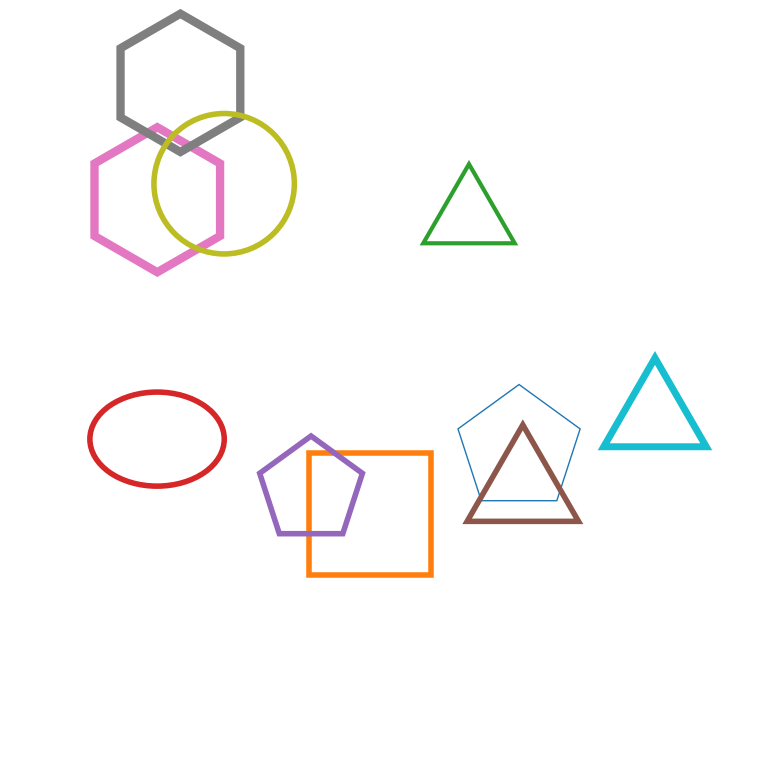[{"shape": "pentagon", "thickness": 0.5, "radius": 0.42, "center": [0.674, 0.417]}, {"shape": "square", "thickness": 2, "radius": 0.4, "center": [0.481, 0.333]}, {"shape": "triangle", "thickness": 1.5, "radius": 0.34, "center": [0.609, 0.718]}, {"shape": "oval", "thickness": 2, "radius": 0.44, "center": [0.204, 0.43]}, {"shape": "pentagon", "thickness": 2, "radius": 0.35, "center": [0.404, 0.364]}, {"shape": "triangle", "thickness": 2, "radius": 0.42, "center": [0.679, 0.365]}, {"shape": "hexagon", "thickness": 3, "radius": 0.47, "center": [0.204, 0.741]}, {"shape": "hexagon", "thickness": 3, "radius": 0.45, "center": [0.234, 0.892]}, {"shape": "circle", "thickness": 2, "radius": 0.46, "center": [0.291, 0.761]}, {"shape": "triangle", "thickness": 2.5, "radius": 0.38, "center": [0.851, 0.458]}]